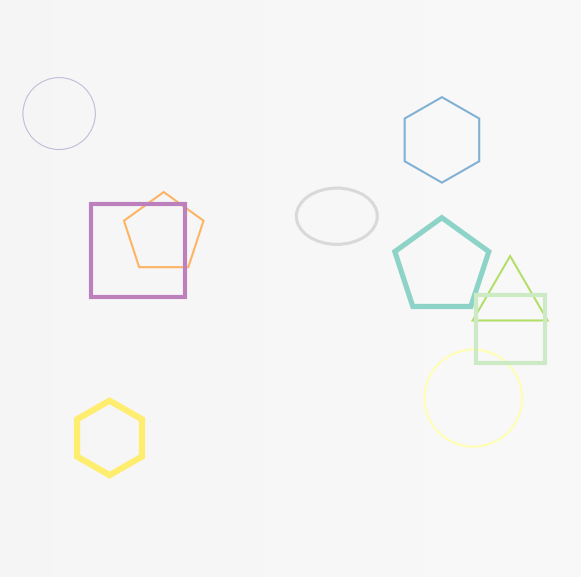[{"shape": "pentagon", "thickness": 2.5, "radius": 0.42, "center": [0.76, 0.537]}, {"shape": "circle", "thickness": 1, "radius": 0.42, "center": [0.814, 0.31]}, {"shape": "circle", "thickness": 0.5, "radius": 0.31, "center": [0.102, 0.802]}, {"shape": "hexagon", "thickness": 1, "radius": 0.37, "center": [0.76, 0.757]}, {"shape": "pentagon", "thickness": 1, "radius": 0.36, "center": [0.282, 0.595]}, {"shape": "triangle", "thickness": 1, "radius": 0.37, "center": [0.878, 0.481]}, {"shape": "oval", "thickness": 1.5, "radius": 0.35, "center": [0.579, 0.625]}, {"shape": "square", "thickness": 2, "radius": 0.4, "center": [0.237, 0.566]}, {"shape": "square", "thickness": 2, "radius": 0.3, "center": [0.878, 0.429]}, {"shape": "hexagon", "thickness": 3, "radius": 0.32, "center": [0.188, 0.241]}]